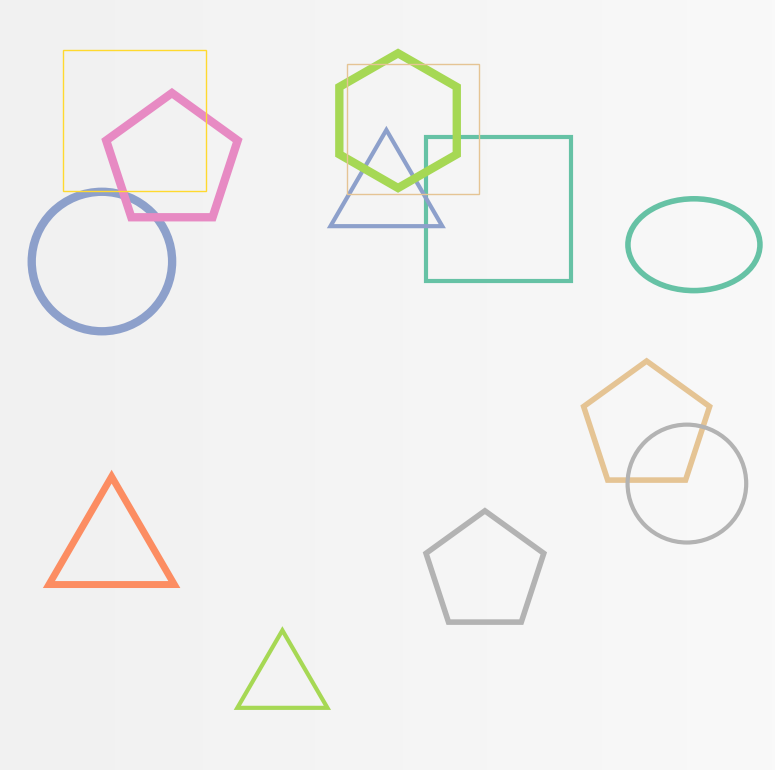[{"shape": "square", "thickness": 1.5, "radius": 0.47, "center": [0.643, 0.728]}, {"shape": "oval", "thickness": 2, "radius": 0.43, "center": [0.895, 0.682]}, {"shape": "triangle", "thickness": 2.5, "radius": 0.47, "center": [0.144, 0.288]}, {"shape": "triangle", "thickness": 1.5, "radius": 0.42, "center": [0.499, 0.748]}, {"shape": "circle", "thickness": 3, "radius": 0.45, "center": [0.132, 0.66]}, {"shape": "pentagon", "thickness": 3, "radius": 0.45, "center": [0.222, 0.79]}, {"shape": "triangle", "thickness": 1.5, "radius": 0.34, "center": [0.364, 0.114]}, {"shape": "hexagon", "thickness": 3, "radius": 0.44, "center": [0.514, 0.843]}, {"shape": "square", "thickness": 0.5, "radius": 0.46, "center": [0.173, 0.844]}, {"shape": "square", "thickness": 0.5, "radius": 0.42, "center": [0.533, 0.832]}, {"shape": "pentagon", "thickness": 2, "radius": 0.43, "center": [0.834, 0.446]}, {"shape": "circle", "thickness": 1.5, "radius": 0.38, "center": [0.886, 0.372]}, {"shape": "pentagon", "thickness": 2, "radius": 0.4, "center": [0.626, 0.257]}]